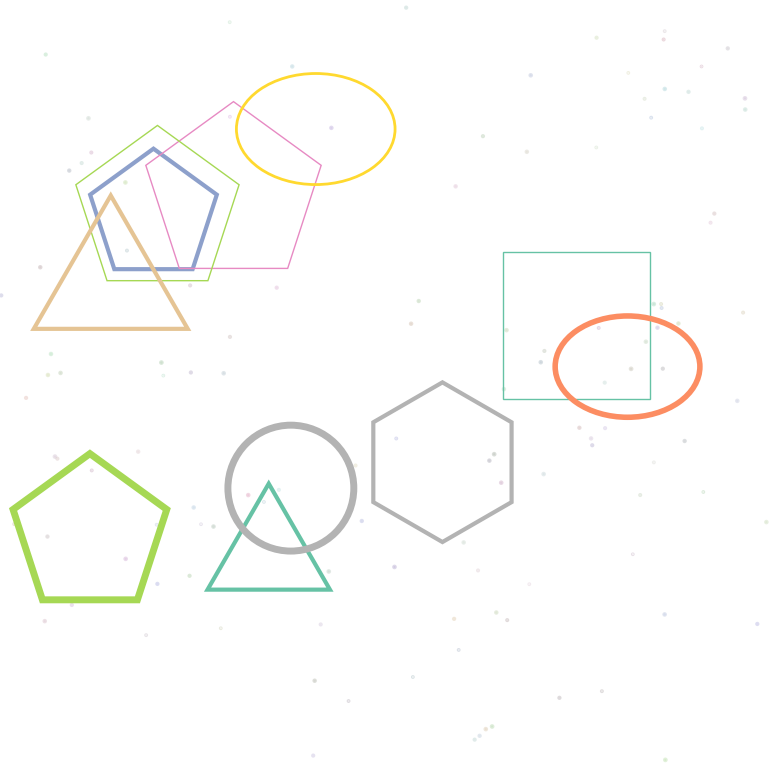[{"shape": "square", "thickness": 0.5, "radius": 0.48, "center": [0.748, 0.578]}, {"shape": "triangle", "thickness": 1.5, "radius": 0.46, "center": [0.349, 0.28]}, {"shape": "oval", "thickness": 2, "radius": 0.47, "center": [0.815, 0.524]}, {"shape": "pentagon", "thickness": 1.5, "radius": 0.43, "center": [0.199, 0.72]}, {"shape": "pentagon", "thickness": 0.5, "radius": 0.6, "center": [0.303, 0.748]}, {"shape": "pentagon", "thickness": 0.5, "radius": 0.56, "center": [0.205, 0.726]}, {"shape": "pentagon", "thickness": 2.5, "radius": 0.52, "center": [0.117, 0.306]}, {"shape": "oval", "thickness": 1, "radius": 0.52, "center": [0.41, 0.832]}, {"shape": "triangle", "thickness": 1.5, "radius": 0.58, "center": [0.144, 0.631]}, {"shape": "circle", "thickness": 2.5, "radius": 0.41, "center": [0.378, 0.366]}, {"shape": "hexagon", "thickness": 1.5, "radius": 0.52, "center": [0.575, 0.4]}]